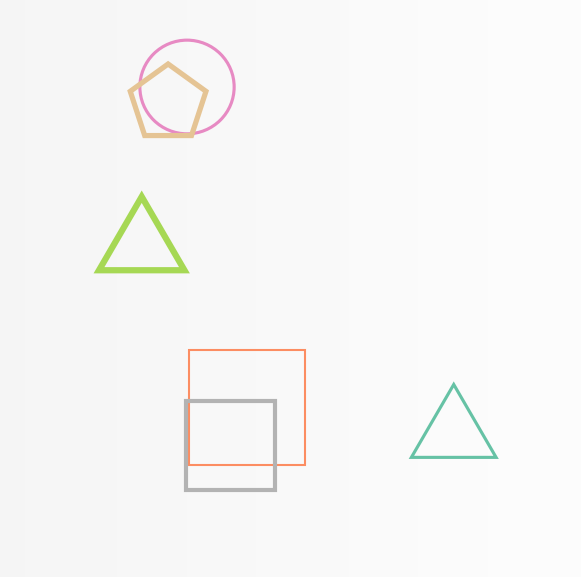[{"shape": "triangle", "thickness": 1.5, "radius": 0.42, "center": [0.781, 0.249]}, {"shape": "square", "thickness": 1, "radius": 0.5, "center": [0.425, 0.293]}, {"shape": "circle", "thickness": 1.5, "radius": 0.41, "center": [0.322, 0.849]}, {"shape": "triangle", "thickness": 3, "radius": 0.42, "center": [0.244, 0.574]}, {"shape": "pentagon", "thickness": 2.5, "radius": 0.34, "center": [0.289, 0.82]}, {"shape": "square", "thickness": 2, "radius": 0.38, "center": [0.396, 0.228]}]